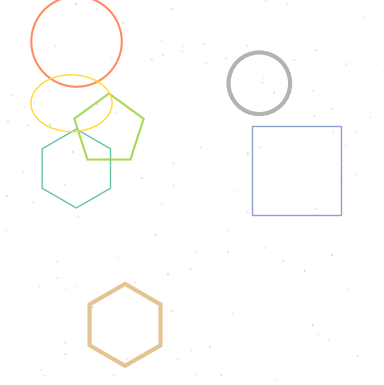[{"shape": "hexagon", "thickness": 1, "radius": 0.51, "center": [0.198, 0.562]}, {"shape": "circle", "thickness": 1.5, "radius": 0.59, "center": [0.199, 0.892]}, {"shape": "square", "thickness": 1, "radius": 0.58, "center": [0.769, 0.557]}, {"shape": "pentagon", "thickness": 1.5, "radius": 0.47, "center": [0.283, 0.662]}, {"shape": "oval", "thickness": 1, "radius": 0.53, "center": [0.186, 0.732]}, {"shape": "hexagon", "thickness": 3, "radius": 0.53, "center": [0.325, 0.156]}, {"shape": "circle", "thickness": 3, "radius": 0.4, "center": [0.674, 0.784]}]